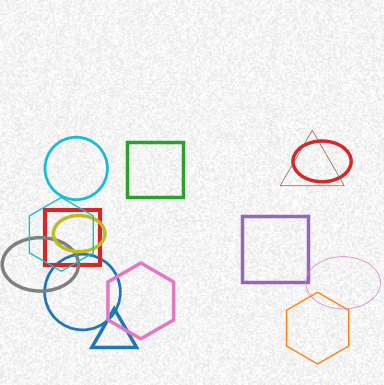[{"shape": "circle", "thickness": 2, "radius": 0.49, "center": [0.214, 0.241]}, {"shape": "triangle", "thickness": 2.5, "radius": 0.34, "center": [0.297, 0.131]}, {"shape": "hexagon", "thickness": 1, "radius": 0.47, "center": [0.825, 0.148]}, {"shape": "square", "thickness": 2.5, "radius": 0.36, "center": [0.403, 0.56]}, {"shape": "oval", "thickness": 2.5, "radius": 0.38, "center": [0.837, 0.581]}, {"shape": "square", "thickness": 3, "radius": 0.36, "center": [0.188, 0.384]}, {"shape": "square", "thickness": 2.5, "radius": 0.43, "center": [0.713, 0.353]}, {"shape": "triangle", "thickness": 0.5, "radius": 0.48, "center": [0.811, 0.566]}, {"shape": "hexagon", "thickness": 2.5, "radius": 0.49, "center": [0.366, 0.218]}, {"shape": "oval", "thickness": 0.5, "radius": 0.49, "center": [0.891, 0.265]}, {"shape": "oval", "thickness": 2.5, "radius": 0.5, "center": [0.105, 0.313]}, {"shape": "oval", "thickness": 2.5, "radius": 0.33, "center": [0.206, 0.393]}, {"shape": "circle", "thickness": 2, "radius": 0.41, "center": [0.198, 0.562]}, {"shape": "hexagon", "thickness": 1, "radius": 0.48, "center": [0.159, 0.391]}]